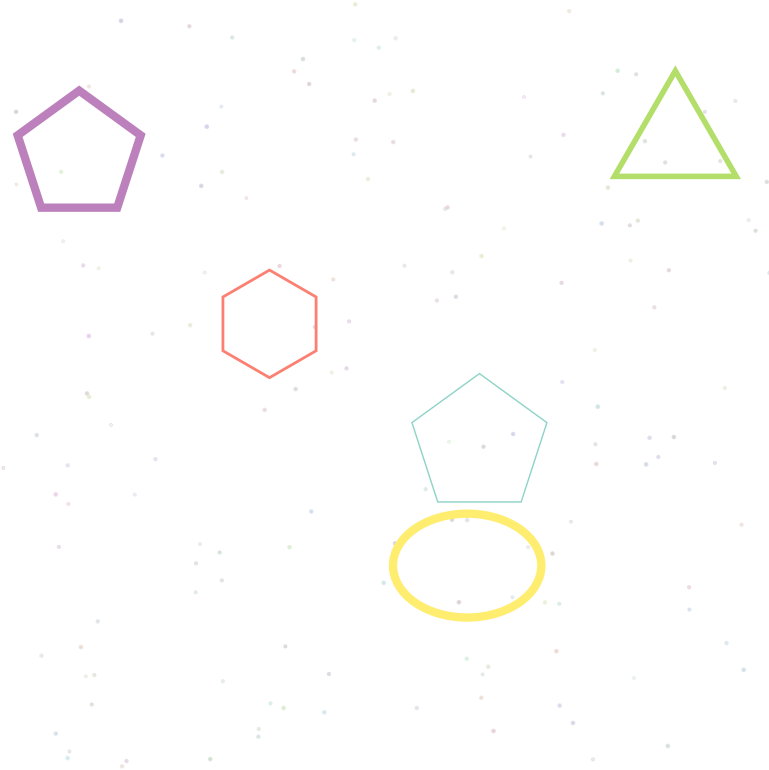[{"shape": "pentagon", "thickness": 0.5, "radius": 0.46, "center": [0.623, 0.423]}, {"shape": "hexagon", "thickness": 1, "radius": 0.35, "center": [0.35, 0.579]}, {"shape": "triangle", "thickness": 2, "radius": 0.46, "center": [0.877, 0.817]}, {"shape": "pentagon", "thickness": 3, "radius": 0.42, "center": [0.103, 0.798]}, {"shape": "oval", "thickness": 3, "radius": 0.48, "center": [0.607, 0.265]}]